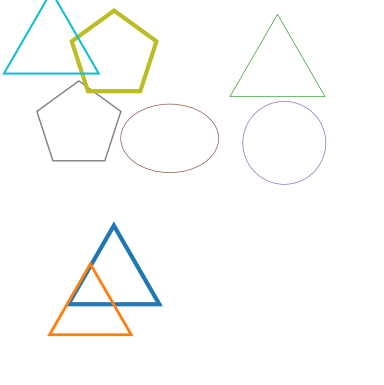[{"shape": "triangle", "thickness": 3, "radius": 0.68, "center": [0.296, 0.278]}, {"shape": "triangle", "thickness": 2, "radius": 0.61, "center": [0.235, 0.192]}, {"shape": "triangle", "thickness": 0.5, "radius": 0.71, "center": [0.721, 0.82]}, {"shape": "circle", "thickness": 0.5, "radius": 0.54, "center": [0.738, 0.629]}, {"shape": "oval", "thickness": 0.5, "radius": 0.64, "center": [0.441, 0.641]}, {"shape": "pentagon", "thickness": 1, "radius": 0.57, "center": [0.205, 0.675]}, {"shape": "pentagon", "thickness": 3, "radius": 0.58, "center": [0.296, 0.857]}, {"shape": "triangle", "thickness": 1.5, "radius": 0.71, "center": [0.133, 0.88]}]